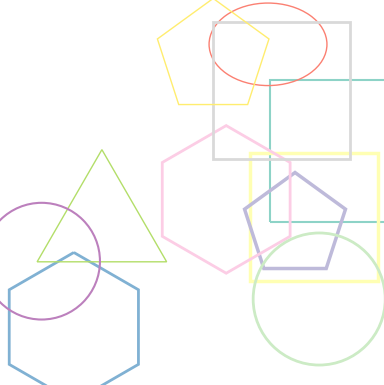[{"shape": "square", "thickness": 1.5, "radius": 0.92, "center": [0.884, 0.608]}, {"shape": "square", "thickness": 2.5, "radius": 0.83, "center": [0.816, 0.435]}, {"shape": "pentagon", "thickness": 2.5, "radius": 0.69, "center": [0.766, 0.414]}, {"shape": "oval", "thickness": 1, "radius": 0.77, "center": [0.696, 0.885]}, {"shape": "hexagon", "thickness": 2, "radius": 0.97, "center": [0.192, 0.15]}, {"shape": "triangle", "thickness": 1, "radius": 0.97, "center": [0.265, 0.417]}, {"shape": "hexagon", "thickness": 2, "radius": 0.96, "center": [0.587, 0.482]}, {"shape": "square", "thickness": 2, "radius": 0.89, "center": [0.73, 0.766]}, {"shape": "circle", "thickness": 1.5, "radius": 0.76, "center": [0.108, 0.322]}, {"shape": "circle", "thickness": 2, "radius": 0.86, "center": [0.829, 0.223]}, {"shape": "pentagon", "thickness": 1, "radius": 0.76, "center": [0.554, 0.852]}]